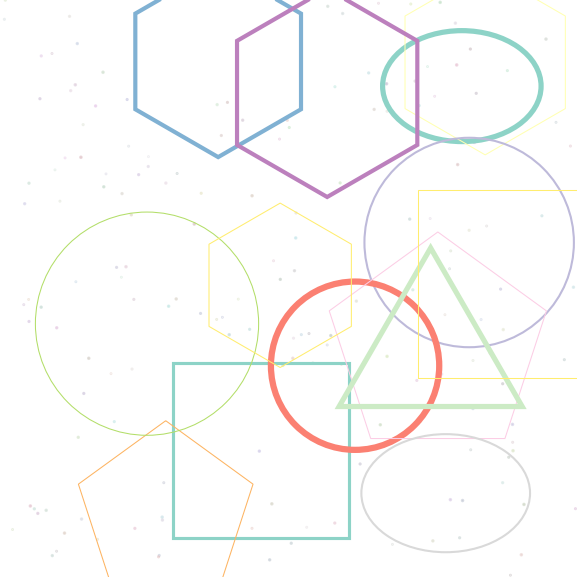[{"shape": "oval", "thickness": 2.5, "radius": 0.69, "center": [0.8, 0.85]}, {"shape": "square", "thickness": 1.5, "radius": 0.76, "center": [0.452, 0.219]}, {"shape": "hexagon", "thickness": 0.5, "radius": 0.8, "center": [0.84, 0.891]}, {"shape": "circle", "thickness": 1, "radius": 0.91, "center": [0.812, 0.579]}, {"shape": "circle", "thickness": 3, "radius": 0.73, "center": [0.615, 0.366]}, {"shape": "hexagon", "thickness": 2, "radius": 0.83, "center": [0.378, 0.893]}, {"shape": "pentagon", "thickness": 0.5, "radius": 0.79, "center": [0.287, 0.112]}, {"shape": "circle", "thickness": 0.5, "radius": 0.97, "center": [0.255, 0.439]}, {"shape": "pentagon", "thickness": 0.5, "radius": 0.99, "center": [0.758, 0.4]}, {"shape": "oval", "thickness": 1, "radius": 0.73, "center": [0.772, 0.145]}, {"shape": "hexagon", "thickness": 2, "radius": 0.9, "center": [0.567, 0.838]}, {"shape": "triangle", "thickness": 2.5, "radius": 0.91, "center": [0.746, 0.387]}, {"shape": "hexagon", "thickness": 0.5, "radius": 0.71, "center": [0.485, 0.505]}, {"shape": "square", "thickness": 0.5, "radius": 0.81, "center": [0.885, 0.507]}]